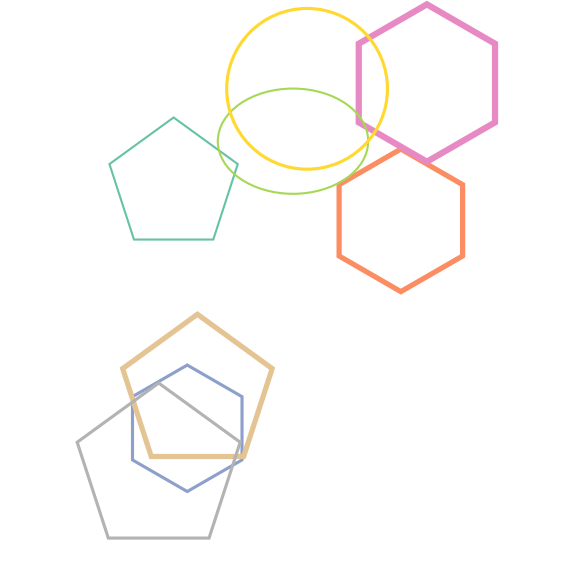[{"shape": "pentagon", "thickness": 1, "radius": 0.58, "center": [0.301, 0.679]}, {"shape": "hexagon", "thickness": 2.5, "radius": 0.62, "center": [0.694, 0.618]}, {"shape": "hexagon", "thickness": 1.5, "radius": 0.55, "center": [0.324, 0.257]}, {"shape": "hexagon", "thickness": 3, "radius": 0.68, "center": [0.739, 0.855]}, {"shape": "oval", "thickness": 1, "radius": 0.65, "center": [0.507, 0.755]}, {"shape": "circle", "thickness": 1.5, "radius": 0.7, "center": [0.532, 0.845]}, {"shape": "pentagon", "thickness": 2.5, "radius": 0.68, "center": [0.342, 0.319]}, {"shape": "pentagon", "thickness": 1.5, "radius": 0.74, "center": [0.275, 0.187]}]